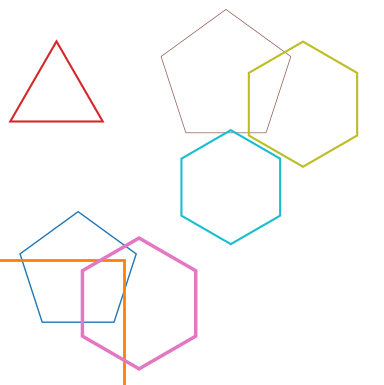[{"shape": "pentagon", "thickness": 1, "radius": 0.79, "center": [0.203, 0.292]}, {"shape": "square", "thickness": 2, "radius": 0.92, "center": [0.137, 0.141]}, {"shape": "triangle", "thickness": 1.5, "radius": 0.69, "center": [0.147, 0.754]}, {"shape": "pentagon", "thickness": 0.5, "radius": 0.89, "center": [0.587, 0.798]}, {"shape": "hexagon", "thickness": 2.5, "radius": 0.85, "center": [0.361, 0.212]}, {"shape": "hexagon", "thickness": 1.5, "radius": 0.81, "center": [0.787, 0.729]}, {"shape": "hexagon", "thickness": 1.5, "radius": 0.74, "center": [0.599, 0.514]}]